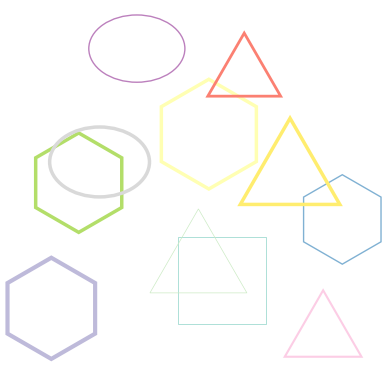[{"shape": "square", "thickness": 0.5, "radius": 0.57, "center": [0.577, 0.271]}, {"shape": "hexagon", "thickness": 2.5, "radius": 0.71, "center": [0.542, 0.652]}, {"shape": "hexagon", "thickness": 3, "radius": 0.66, "center": [0.133, 0.199]}, {"shape": "triangle", "thickness": 2, "radius": 0.55, "center": [0.634, 0.805]}, {"shape": "hexagon", "thickness": 1, "radius": 0.58, "center": [0.889, 0.43]}, {"shape": "hexagon", "thickness": 2.5, "radius": 0.65, "center": [0.204, 0.526]}, {"shape": "triangle", "thickness": 1.5, "radius": 0.58, "center": [0.839, 0.131]}, {"shape": "oval", "thickness": 2.5, "radius": 0.65, "center": [0.259, 0.579]}, {"shape": "oval", "thickness": 1, "radius": 0.62, "center": [0.355, 0.874]}, {"shape": "triangle", "thickness": 0.5, "radius": 0.73, "center": [0.515, 0.312]}, {"shape": "triangle", "thickness": 2.5, "radius": 0.75, "center": [0.753, 0.544]}]